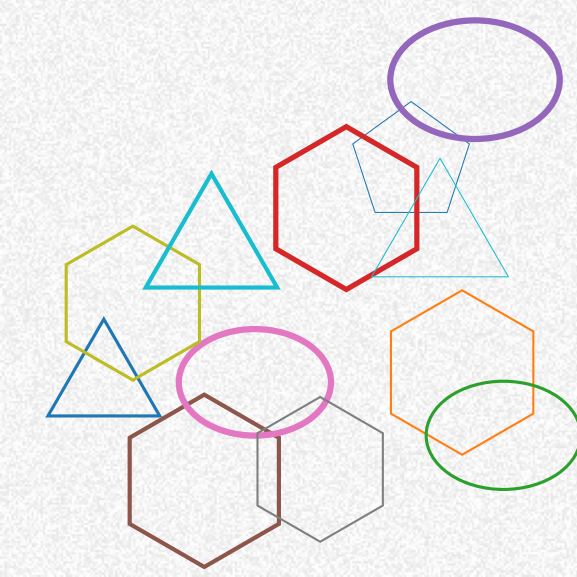[{"shape": "triangle", "thickness": 1.5, "radius": 0.56, "center": [0.18, 0.335]}, {"shape": "pentagon", "thickness": 0.5, "radius": 0.53, "center": [0.712, 0.717]}, {"shape": "hexagon", "thickness": 1, "radius": 0.71, "center": [0.8, 0.354]}, {"shape": "oval", "thickness": 1.5, "radius": 0.67, "center": [0.872, 0.245]}, {"shape": "hexagon", "thickness": 2.5, "radius": 0.7, "center": [0.6, 0.639]}, {"shape": "oval", "thickness": 3, "radius": 0.73, "center": [0.823, 0.861]}, {"shape": "hexagon", "thickness": 2, "radius": 0.75, "center": [0.354, 0.167]}, {"shape": "oval", "thickness": 3, "radius": 0.66, "center": [0.441, 0.337]}, {"shape": "hexagon", "thickness": 1, "radius": 0.63, "center": [0.554, 0.186]}, {"shape": "hexagon", "thickness": 1.5, "radius": 0.67, "center": [0.23, 0.474]}, {"shape": "triangle", "thickness": 0.5, "radius": 0.68, "center": [0.762, 0.588]}, {"shape": "triangle", "thickness": 2, "radius": 0.66, "center": [0.366, 0.567]}]